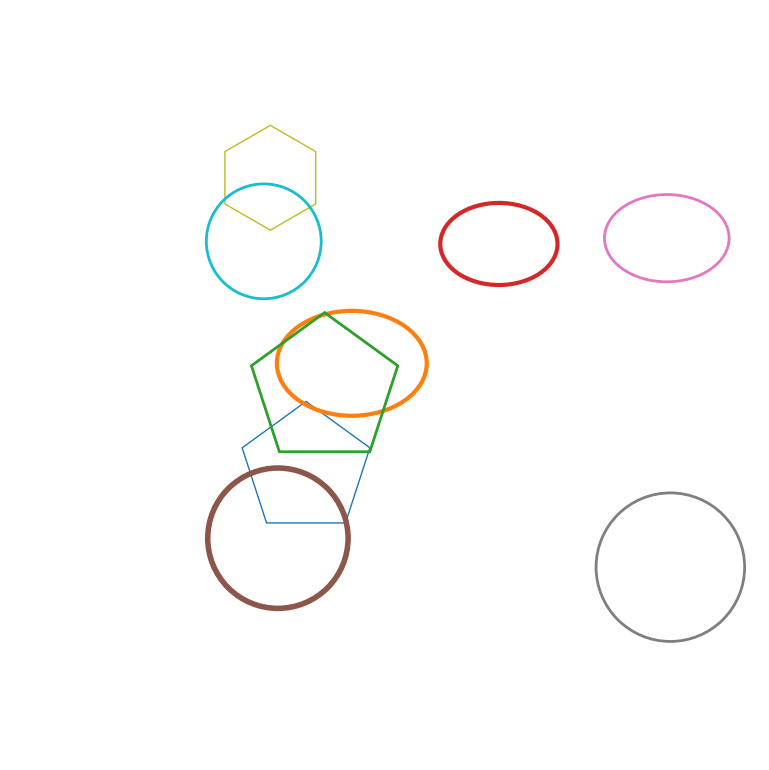[{"shape": "pentagon", "thickness": 0.5, "radius": 0.44, "center": [0.397, 0.391]}, {"shape": "oval", "thickness": 1.5, "radius": 0.49, "center": [0.457, 0.528]}, {"shape": "pentagon", "thickness": 1, "radius": 0.5, "center": [0.422, 0.494]}, {"shape": "oval", "thickness": 1.5, "radius": 0.38, "center": [0.648, 0.683]}, {"shape": "circle", "thickness": 2, "radius": 0.46, "center": [0.361, 0.301]}, {"shape": "oval", "thickness": 1, "radius": 0.4, "center": [0.866, 0.691]}, {"shape": "circle", "thickness": 1, "radius": 0.48, "center": [0.871, 0.263]}, {"shape": "hexagon", "thickness": 0.5, "radius": 0.34, "center": [0.351, 0.769]}, {"shape": "circle", "thickness": 1, "radius": 0.37, "center": [0.343, 0.687]}]